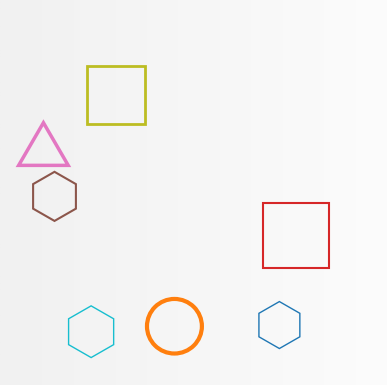[{"shape": "hexagon", "thickness": 1, "radius": 0.3, "center": [0.721, 0.156]}, {"shape": "circle", "thickness": 3, "radius": 0.35, "center": [0.45, 0.153]}, {"shape": "square", "thickness": 1.5, "radius": 0.43, "center": [0.765, 0.388]}, {"shape": "hexagon", "thickness": 1.5, "radius": 0.32, "center": [0.141, 0.49]}, {"shape": "triangle", "thickness": 2.5, "radius": 0.37, "center": [0.112, 0.607]}, {"shape": "square", "thickness": 2, "radius": 0.38, "center": [0.3, 0.753]}, {"shape": "hexagon", "thickness": 1, "radius": 0.34, "center": [0.235, 0.138]}]